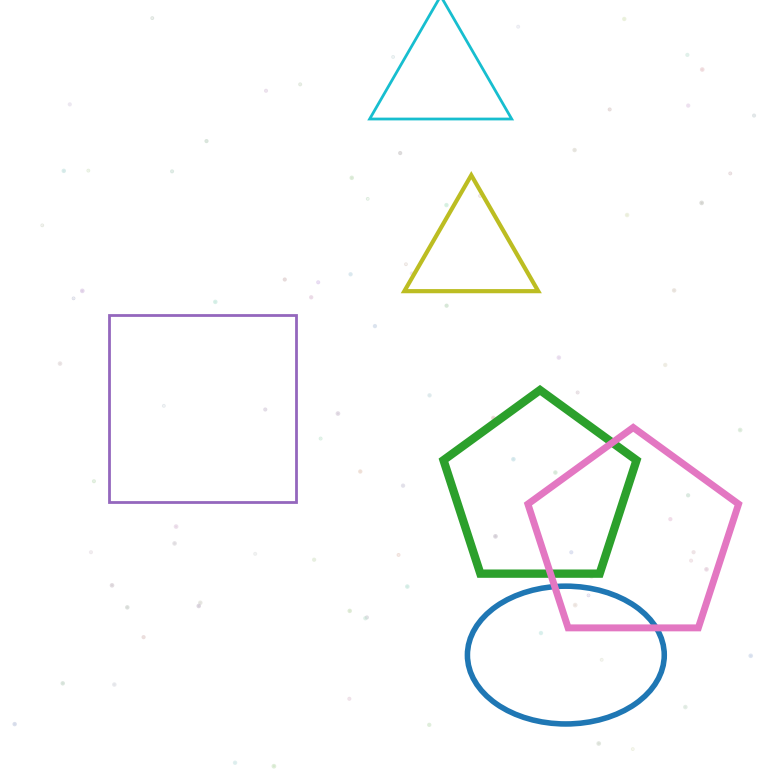[{"shape": "oval", "thickness": 2, "radius": 0.64, "center": [0.735, 0.149]}, {"shape": "pentagon", "thickness": 3, "radius": 0.66, "center": [0.701, 0.362]}, {"shape": "square", "thickness": 1, "radius": 0.61, "center": [0.263, 0.469]}, {"shape": "pentagon", "thickness": 2.5, "radius": 0.72, "center": [0.822, 0.301]}, {"shape": "triangle", "thickness": 1.5, "radius": 0.5, "center": [0.612, 0.672]}, {"shape": "triangle", "thickness": 1, "radius": 0.53, "center": [0.572, 0.899]}]